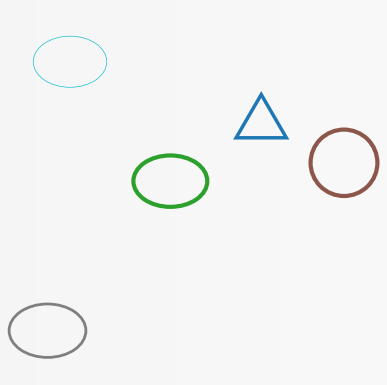[{"shape": "triangle", "thickness": 2.5, "radius": 0.37, "center": [0.674, 0.68]}, {"shape": "oval", "thickness": 3, "radius": 0.48, "center": [0.44, 0.529]}, {"shape": "circle", "thickness": 3, "radius": 0.43, "center": [0.888, 0.577]}, {"shape": "oval", "thickness": 2, "radius": 0.5, "center": [0.123, 0.141]}, {"shape": "oval", "thickness": 0.5, "radius": 0.47, "center": [0.181, 0.84]}]